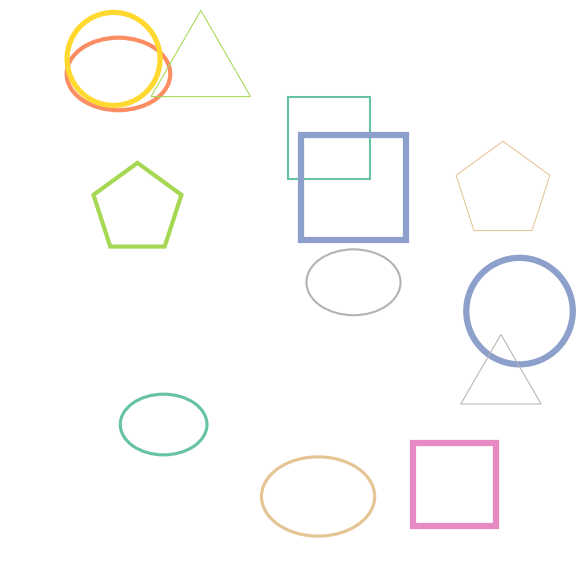[{"shape": "oval", "thickness": 1.5, "radius": 0.38, "center": [0.283, 0.264]}, {"shape": "square", "thickness": 1, "radius": 0.36, "center": [0.57, 0.76]}, {"shape": "oval", "thickness": 2, "radius": 0.45, "center": [0.205, 0.871]}, {"shape": "square", "thickness": 3, "radius": 0.46, "center": [0.612, 0.675]}, {"shape": "circle", "thickness": 3, "radius": 0.46, "center": [0.9, 0.46]}, {"shape": "square", "thickness": 3, "radius": 0.36, "center": [0.787, 0.16]}, {"shape": "pentagon", "thickness": 2, "radius": 0.4, "center": [0.238, 0.637]}, {"shape": "triangle", "thickness": 0.5, "radius": 0.5, "center": [0.348, 0.882]}, {"shape": "circle", "thickness": 2.5, "radius": 0.4, "center": [0.197, 0.897]}, {"shape": "pentagon", "thickness": 0.5, "radius": 0.43, "center": [0.871, 0.669]}, {"shape": "oval", "thickness": 1.5, "radius": 0.49, "center": [0.551, 0.139]}, {"shape": "oval", "thickness": 1, "radius": 0.41, "center": [0.612, 0.51]}, {"shape": "triangle", "thickness": 0.5, "radius": 0.4, "center": [0.867, 0.34]}]